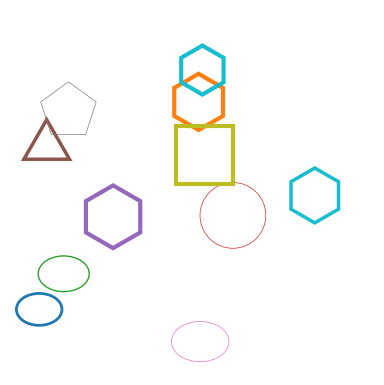[{"shape": "oval", "thickness": 2, "radius": 0.3, "center": [0.102, 0.196]}, {"shape": "hexagon", "thickness": 3, "radius": 0.37, "center": [0.516, 0.735]}, {"shape": "oval", "thickness": 1, "radius": 0.33, "center": [0.165, 0.289]}, {"shape": "circle", "thickness": 0.5, "radius": 0.43, "center": [0.605, 0.441]}, {"shape": "hexagon", "thickness": 3, "radius": 0.41, "center": [0.294, 0.437]}, {"shape": "triangle", "thickness": 2.5, "radius": 0.34, "center": [0.121, 0.621]}, {"shape": "oval", "thickness": 0.5, "radius": 0.37, "center": [0.52, 0.113]}, {"shape": "pentagon", "thickness": 0.5, "radius": 0.38, "center": [0.178, 0.712]}, {"shape": "square", "thickness": 3, "radius": 0.37, "center": [0.531, 0.598]}, {"shape": "hexagon", "thickness": 2.5, "radius": 0.36, "center": [0.818, 0.492]}, {"shape": "hexagon", "thickness": 3, "radius": 0.32, "center": [0.526, 0.818]}]